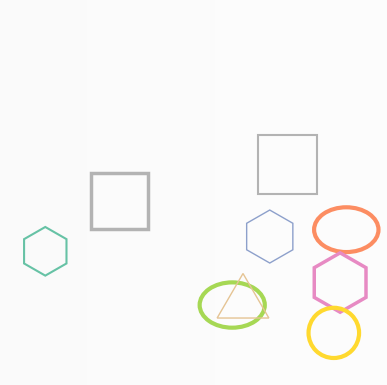[{"shape": "hexagon", "thickness": 1.5, "radius": 0.32, "center": [0.117, 0.347]}, {"shape": "oval", "thickness": 3, "radius": 0.42, "center": [0.894, 0.403]}, {"shape": "hexagon", "thickness": 1, "radius": 0.34, "center": [0.696, 0.386]}, {"shape": "hexagon", "thickness": 2.5, "radius": 0.39, "center": [0.878, 0.266]}, {"shape": "oval", "thickness": 3, "radius": 0.42, "center": [0.599, 0.208]}, {"shape": "circle", "thickness": 3, "radius": 0.33, "center": [0.861, 0.135]}, {"shape": "triangle", "thickness": 1, "radius": 0.39, "center": [0.627, 0.213]}, {"shape": "square", "thickness": 2.5, "radius": 0.36, "center": [0.308, 0.478]}, {"shape": "square", "thickness": 1.5, "radius": 0.38, "center": [0.742, 0.573]}]